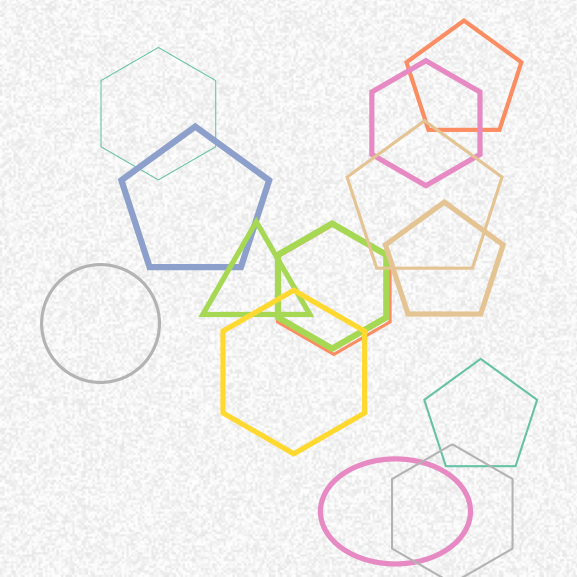[{"shape": "pentagon", "thickness": 1, "radius": 0.51, "center": [0.832, 0.275]}, {"shape": "hexagon", "thickness": 0.5, "radius": 0.57, "center": [0.274, 0.802]}, {"shape": "pentagon", "thickness": 2, "radius": 0.52, "center": [0.803, 0.859]}, {"shape": "hexagon", "thickness": 1.5, "radius": 0.56, "center": [0.578, 0.498]}, {"shape": "pentagon", "thickness": 3, "radius": 0.67, "center": [0.338, 0.645]}, {"shape": "oval", "thickness": 2.5, "radius": 0.65, "center": [0.685, 0.114]}, {"shape": "hexagon", "thickness": 2.5, "radius": 0.54, "center": [0.737, 0.786]}, {"shape": "triangle", "thickness": 2.5, "radius": 0.54, "center": [0.444, 0.508]}, {"shape": "hexagon", "thickness": 3, "radius": 0.54, "center": [0.575, 0.504]}, {"shape": "hexagon", "thickness": 2.5, "radius": 0.71, "center": [0.509, 0.355]}, {"shape": "pentagon", "thickness": 1.5, "radius": 0.71, "center": [0.735, 0.649]}, {"shape": "pentagon", "thickness": 2.5, "radius": 0.54, "center": [0.769, 0.542]}, {"shape": "hexagon", "thickness": 1, "radius": 0.6, "center": [0.783, 0.109]}, {"shape": "circle", "thickness": 1.5, "radius": 0.51, "center": [0.174, 0.439]}]